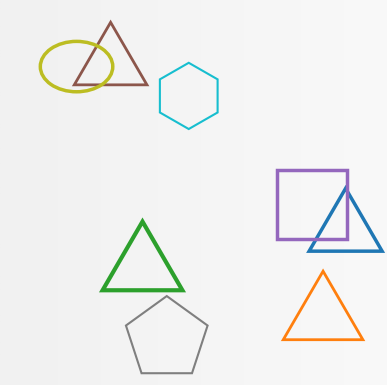[{"shape": "triangle", "thickness": 2.5, "radius": 0.54, "center": [0.892, 0.402]}, {"shape": "triangle", "thickness": 2, "radius": 0.59, "center": [0.834, 0.177]}, {"shape": "triangle", "thickness": 3, "radius": 0.59, "center": [0.368, 0.306]}, {"shape": "square", "thickness": 2.5, "radius": 0.45, "center": [0.805, 0.469]}, {"shape": "triangle", "thickness": 2, "radius": 0.54, "center": [0.285, 0.834]}, {"shape": "pentagon", "thickness": 1.5, "radius": 0.55, "center": [0.43, 0.12]}, {"shape": "oval", "thickness": 2.5, "radius": 0.47, "center": [0.198, 0.827]}, {"shape": "hexagon", "thickness": 1.5, "radius": 0.43, "center": [0.487, 0.751]}]